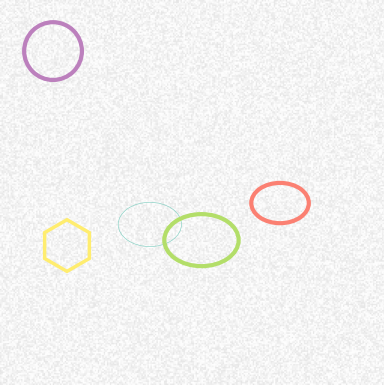[{"shape": "oval", "thickness": 0.5, "radius": 0.41, "center": [0.389, 0.417]}, {"shape": "oval", "thickness": 3, "radius": 0.37, "center": [0.727, 0.473]}, {"shape": "oval", "thickness": 3, "radius": 0.48, "center": [0.523, 0.376]}, {"shape": "circle", "thickness": 3, "radius": 0.38, "center": [0.138, 0.867]}, {"shape": "hexagon", "thickness": 2.5, "radius": 0.34, "center": [0.174, 0.362]}]